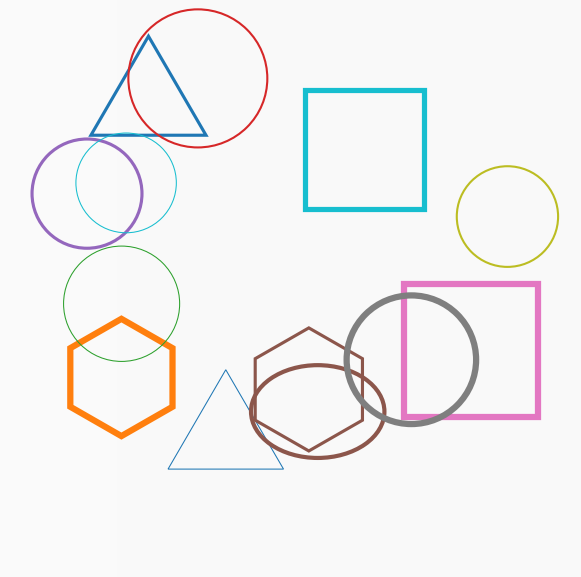[{"shape": "triangle", "thickness": 1.5, "radius": 0.57, "center": [0.255, 0.822]}, {"shape": "triangle", "thickness": 0.5, "radius": 0.57, "center": [0.388, 0.244]}, {"shape": "hexagon", "thickness": 3, "radius": 0.51, "center": [0.209, 0.346]}, {"shape": "circle", "thickness": 0.5, "radius": 0.5, "center": [0.209, 0.473]}, {"shape": "circle", "thickness": 1, "radius": 0.6, "center": [0.34, 0.863]}, {"shape": "circle", "thickness": 1.5, "radius": 0.47, "center": [0.15, 0.664]}, {"shape": "hexagon", "thickness": 1.5, "radius": 0.53, "center": [0.531, 0.325]}, {"shape": "oval", "thickness": 2, "radius": 0.57, "center": [0.547, 0.286]}, {"shape": "square", "thickness": 3, "radius": 0.58, "center": [0.811, 0.392]}, {"shape": "circle", "thickness": 3, "radius": 0.56, "center": [0.708, 0.376]}, {"shape": "circle", "thickness": 1, "radius": 0.44, "center": [0.873, 0.624]}, {"shape": "circle", "thickness": 0.5, "radius": 0.43, "center": [0.217, 0.682]}, {"shape": "square", "thickness": 2.5, "radius": 0.51, "center": [0.627, 0.741]}]